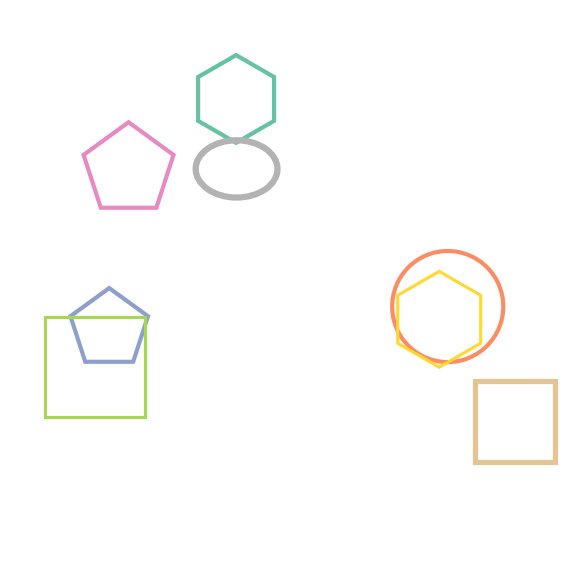[{"shape": "hexagon", "thickness": 2, "radius": 0.38, "center": [0.409, 0.828]}, {"shape": "circle", "thickness": 2, "radius": 0.48, "center": [0.775, 0.468]}, {"shape": "pentagon", "thickness": 2, "radius": 0.35, "center": [0.189, 0.43]}, {"shape": "pentagon", "thickness": 2, "radius": 0.41, "center": [0.223, 0.706]}, {"shape": "square", "thickness": 1.5, "radius": 0.43, "center": [0.165, 0.364]}, {"shape": "hexagon", "thickness": 1.5, "radius": 0.41, "center": [0.761, 0.446]}, {"shape": "square", "thickness": 2.5, "radius": 0.35, "center": [0.891, 0.269]}, {"shape": "oval", "thickness": 3, "radius": 0.35, "center": [0.41, 0.707]}]